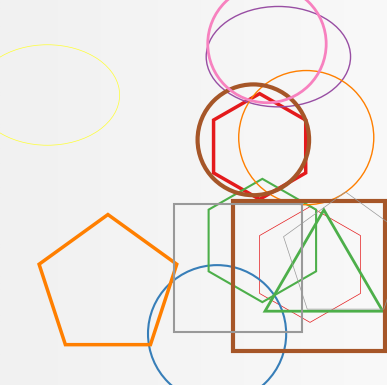[{"shape": "hexagon", "thickness": 0.5, "radius": 0.75, "center": [0.8, 0.313]}, {"shape": "hexagon", "thickness": 2.5, "radius": 0.69, "center": [0.67, 0.62]}, {"shape": "circle", "thickness": 1.5, "radius": 0.89, "center": [0.56, 0.133]}, {"shape": "triangle", "thickness": 2, "radius": 0.88, "center": [0.836, 0.279]}, {"shape": "hexagon", "thickness": 1.5, "radius": 0.8, "center": [0.677, 0.375]}, {"shape": "oval", "thickness": 1, "radius": 0.93, "center": [0.718, 0.853]}, {"shape": "circle", "thickness": 1, "radius": 0.87, "center": [0.79, 0.643]}, {"shape": "pentagon", "thickness": 2.5, "radius": 0.93, "center": [0.279, 0.256]}, {"shape": "oval", "thickness": 0.5, "radius": 0.93, "center": [0.122, 0.753]}, {"shape": "square", "thickness": 3, "radius": 0.98, "center": [0.797, 0.282]}, {"shape": "circle", "thickness": 3, "radius": 0.72, "center": [0.654, 0.637]}, {"shape": "circle", "thickness": 2, "radius": 0.76, "center": [0.689, 0.886]}, {"shape": "square", "thickness": 1.5, "radius": 0.83, "center": [0.614, 0.304]}, {"shape": "pentagon", "thickness": 0.5, "radius": 0.84, "center": [0.892, 0.333]}]